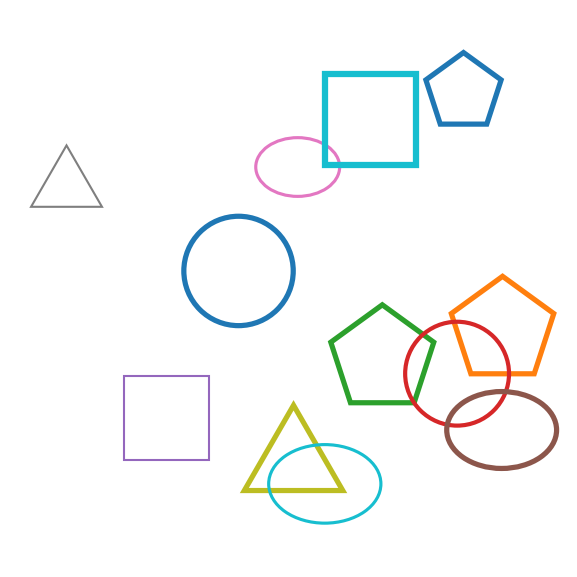[{"shape": "circle", "thickness": 2.5, "radius": 0.47, "center": [0.413, 0.53]}, {"shape": "pentagon", "thickness": 2.5, "radius": 0.34, "center": [0.803, 0.84]}, {"shape": "pentagon", "thickness": 2.5, "radius": 0.47, "center": [0.87, 0.427]}, {"shape": "pentagon", "thickness": 2.5, "radius": 0.47, "center": [0.662, 0.378]}, {"shape": "circle", "thickness": 2, "radius": 0.45, "center": [0.792, 0.352]}, {"shape": "square", "thickness": 1, "radius": 0.37, "center": [0.288, 0.276]}, {"shape": "oval", "thickness": 2.5, "radius": 0.48, "center": [0.869, 0.255]}, {"shape": "oval", "thickness": 1.5, "radius": 0.36, "center": [0.516, 0.71]}, {"shape": "triangle", "thickness": 1, "radius": 0.35, "center": [0.115, 0.676]}, {"shape": "triangle", "thickness": 2.5, "radius": 0.49, "center": [0.508, 0.199]}, {"shape": "square", "thickness": 3, "radius": 0.39, "center": [0.642, 0.793]}, {"shape": "oval", "thickness": 1.5, "radius": 0.49, "center": [0.562, 0.161]}]